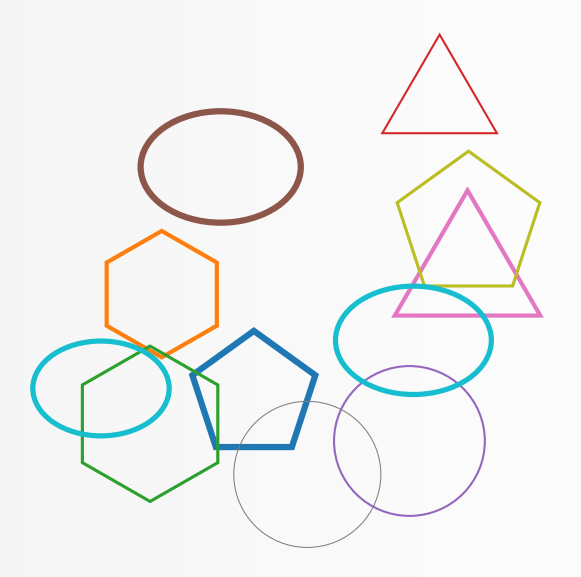[{"shape": "pentagon", "thickness": 3, "radius": 0.56, "center": [0.437, 0.315]}, {"shape": "hexagon", "thickness": 2, "radius": 0.55, "center": [0.278, 0.49]}, {"shape": "hexagon", "thickness": 1.5, "radius": 0.67, "center": [0.258, 0.265]}, {"shape": "triangle", "thickness": 1, "radius": 0.57, "center": [0.756, 0.825]}, {"shape": "circle", "thickness": 1, "radius": 0.65, "center": [0.704, 0.236]}, {"shape": "oval", "thickness": 3, "radius": 0.69, "center": [0.38, 0.71]}, {"shape": "triangle", "thickness": 2, "radius": 0.72, "center": [0.804, 0.525]}, {"shape": "circle", "thickness": 0.5, "radius": 0.63, "center": [0.529, 0.178]}, {"shape": "pentagon", "thickness": 1.5, "radius": 0.65, "center": [0.806, 0.608]}, {"shape": "oval", "thickness": 2.5, "radius": 0.59, "center": [0.174, 0.326]}, {"shape": "oval", "thickness": 2.5, "radius": 0.67, "center": [0.711, 0.41]}]